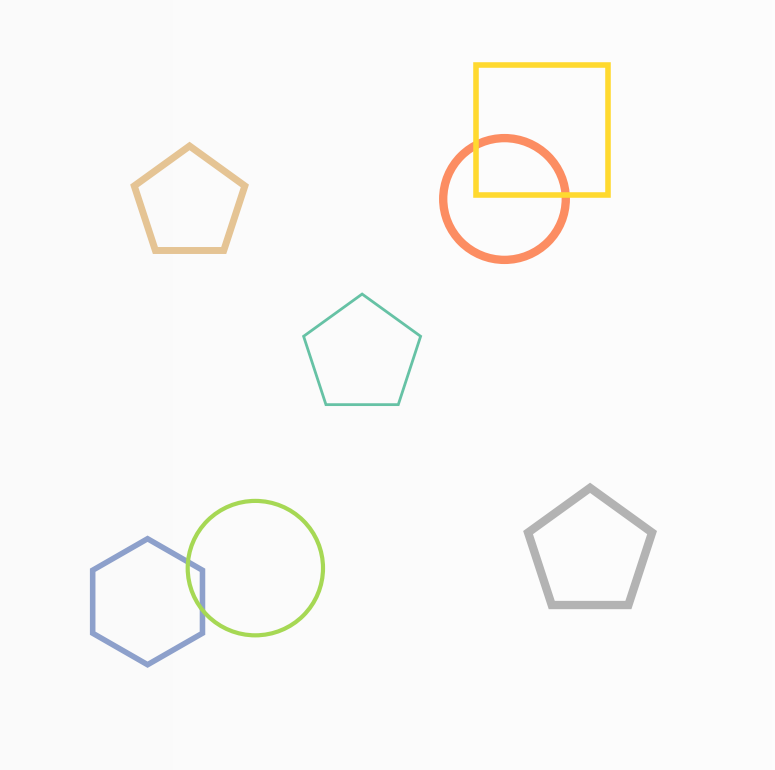[{"shape": "pentagon", "thickness": 1, "radius": 0.4, "center": [0.467, 0.539]}, {"shape": "circle", "thickness": 3, "radius": 0.4, "center": [0.651, 0.742]}, {"shape": "hexagon", "thickness": 2, "radius": 0.41, "center": [0.19, 0.219]}, {"shape": "circle", "thickness": 1.5, "radius": 0.44, "center": [0.329, 0.262]}, {"shape": "square", "thickness": 2, "radius": 0.42, "center": [0.699, 0.831]}, {"shape": "pentagon", "thickness": 2.5, "radius": 0.38, "center": [0.245, 0.735]}, {"shape": "pentagon", "thickness": 3, "radius": 0.42, "center": [0.761, 0.282]}]